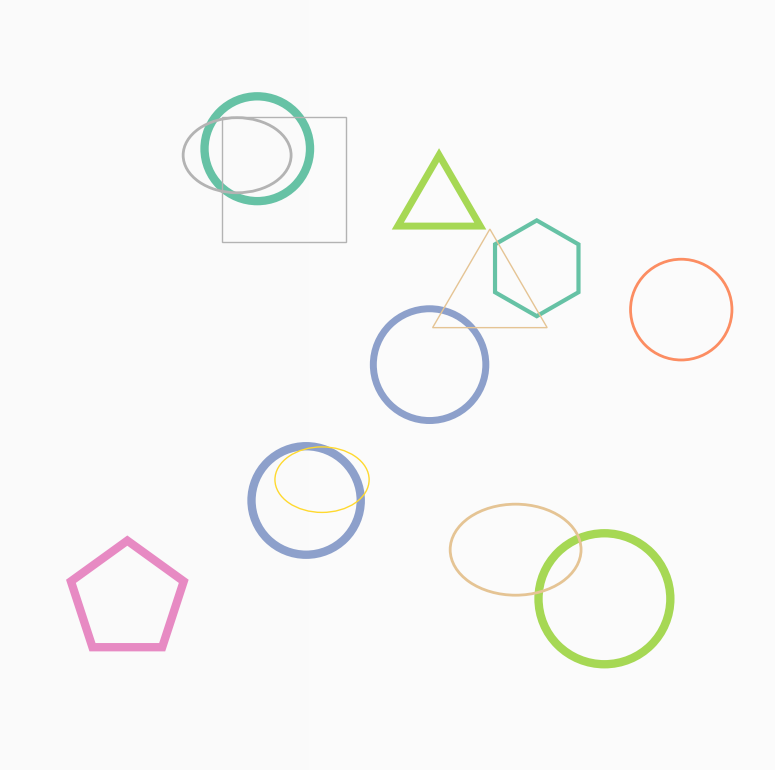[{"shape": "hexagon", "thickness": 1.5, "radius": 0.31, "center": [0.693, 0.652]}, {"shape": "circle", "thickness": 3, "radius": 0.34, "center": [0.332, 0.807]}, {"shape": "circle", "thickness": 1, "radius": 0.33, "center": [0.879, 0.598]}, {"shape": "circle", "thickness": 3, "radius": 0.35, "center": [0.395, 0.35]}, {"shape": "circle", "thickness": 2.5, "radius": 0.36, "center": [0.554, 0.526]}, {"shape": "pentagon", "thickness": 3, "radius": 0.38, "center": [0.164, 0.221]}, {"shape": "circle", "thickness": 3, "radius": 0.43, "center": [0.78, 0.222]}, {"shape": "triangle", "thickness": 2.5, "radius": 0.31, "center": [0.567, 0.737]}, {"shape": "oval", "thickness": 0.5, "radius": 0.3, "center": [0.416, 0.377]}, {"shape": "oval", "thickness": 1, "radius": 0.42, "center": [0.665, 0.286]}, {"shape": "triangle", "thickness": 0.5, "radius": 0.43, "center": [0.632, 0.617]}, {"shape": "oval", "thickness": 1, "radius": 0.35, "center": [0.306, 0.798]}, {"shape": "square", "thickness": 0.5, "radius": 0.4, "center": [0.366, 0.767]}]